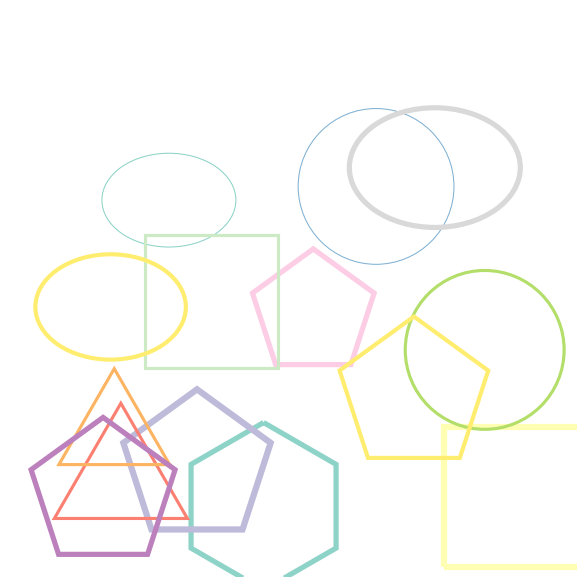[{"shape": "hexagon", "thickness": 2.5, "radius": 0.72, "center": [0.456, 0.123]}, {"shape": "oval", "thickness": 0.5, "radius": 0.58, "center": [0.292, 0.653]}, {"shape": "square", "thickness": 3, "radius": 0.6, "center": [0.889, 0.138]}, {"shape": "pentagon", "thickness": 3, "radius": 0.67, "center": [0.341, 0.191]}, {"shape": "triangle", "thickness": 1.5, "radius": 0.67, "center": [0.209, 0.168]}, {"shape": "circle", "thickness": 0.5, "radius": 0.67, "center": [0.651, 0.676]}, {"shape": "triangle", "thickness": 1.5, "radius": 0.55, "center": [0.198, 0.25]}, {"shape": "circle", "thickness": 1.5, "radius": 0.69, "center": [0.839, 0.393]}, {"shape": "pentagon", "thickness": 2.5, "radius": 0.55, "center": [0.543, 0.457]}, {"shape": "oval", "thickness": 2.5, "radius": 0.74, "center": [0.753, 0.709]}, {"shape": "pentagon", "thickness": 2.5, "radius": 0.66, "center": [0.179, 0.145]}, {"shape": "square", "thickness": 1.5, "radius": 0.58, "center": [0.366, 0.477]}, {"shape": "pentagon", "thickness": 2, "radius": 0.68, "center": [0.717, 0.316]}, {"shape": "oval", "thickness": 2, "radius": 0.65, "center": [0.192, 0.468]}]